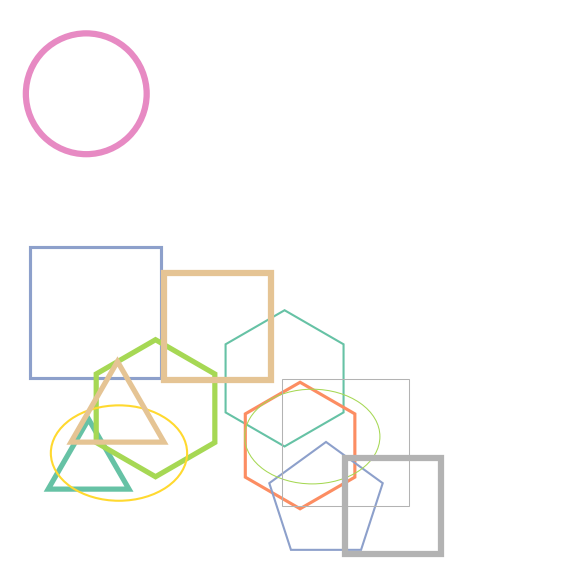[{"shape": "triangle", "thickness": 2.5, "radius": 0.4, "center": [0.153, 0.193]}, {"shape": "hexagon", "thickness": 1, "radius": 0.59, "center": [0.493, 0.344]}, {"shape": "hexagon", "thickness": 1.5, "radius": 0.55, "center": [0.52, 0.228]}, {"shape": "pentagon", "thickness": 1, "radius": 0.52, "center": [0.565, 0.131]}, {"shape": "square", "thickness": 1.5, "radius": 0.57, "center": [0.166, 0.458]}, {"shape": "circle", "thickness": 3, "radius": 0.52, "center": [0.149, 0.837]}, {"shape": "oval", "thickness": 0.5, "radius": 0.59, "center": [0.541, 0.243]}, {"shape": "hexagon", "thickness": 2.5, "radius": 0.59, "center": [0.269, 0.292]}, {"shape": "oval", "thickness": 1, "radius": 0.59, "center": [0.206, 0.215]}, {"shape": "square", "thickness": 3, "radius": 0.46, "center": [0.376, 0.434]}, {"shape": "triangle", "thickness": 2.5, "radius": 0.47, "center": [0.203, 0.28]}, {"shape": "square", "thickness": 0.5, "radius": 0.55, "center": [0.598, 0.233]}, {"shape": "square", "thickness": 3, "radius": 0.41, "center": [0.681, 0.123]}]